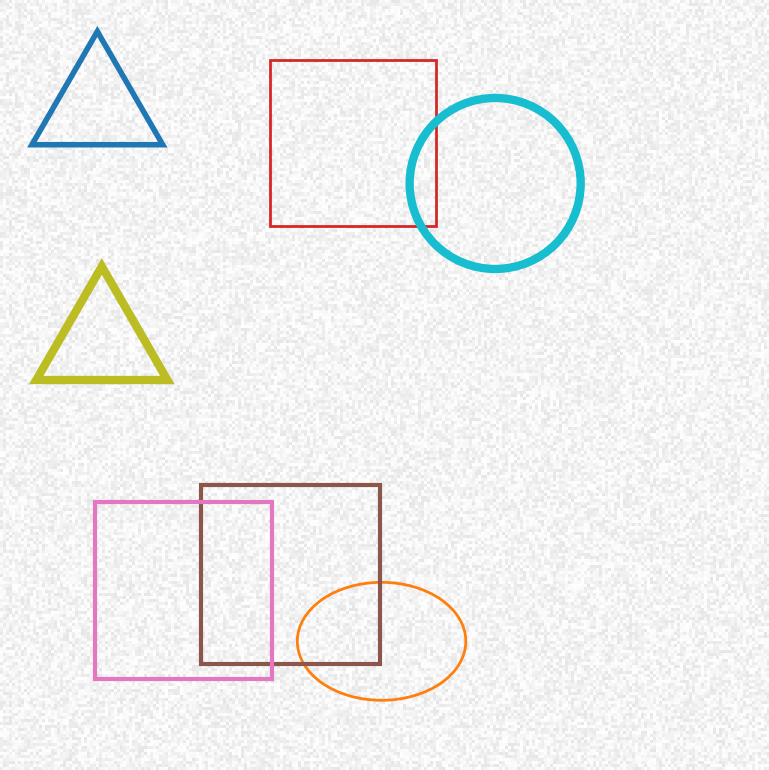[{"shape": "triangle", "thickness": 2, "radius": 0.49, "center": [0.126, 0.861]}, {"shape": "oval", "thickness": 1, "radius": 0.55, "center": [0.496, 0.167]}, {"shape": "square", "thickness": 1, "radius": 0.54, "center": [0.459, 0.814]}, {"shape": "square", "thickness": 1.5, "radius": 0.58, "center": [0.378, 0.254]}, {"shape": "square", "thickness": 1.5, "radius": 0.57, "center": [0.239, 0.234]}, {"shape": "triangle", "thickness": 3, "radius": 0.49, "center": [0.132, 0.556]}, {"shape": "circle", "thickness": 3, "radius": 0.56, "center": [0.643, 0.762]}]